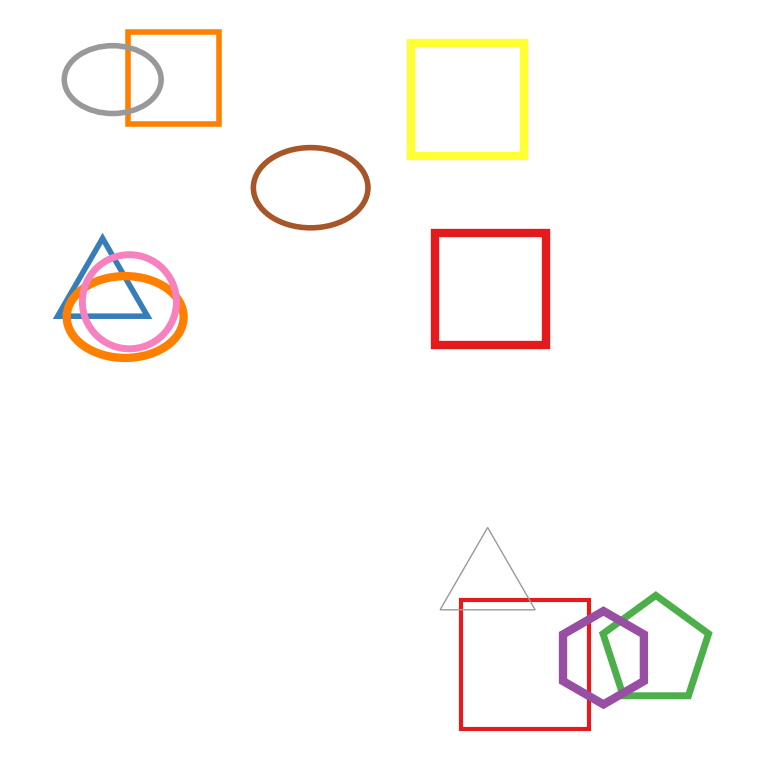[{"shape": "square", "thickness": 3, "radius": 0.36, "center": [0.637, 0.625]}, {"shape": "square", "thickness": 1.5, "radius": 0.42, "center": [0.682, 0.137]}, {"shape": "triangle", "thickness": 2, "radius": 0.34, "center": [0.133, 0.623]}, {"shape": "pentagon", "thickness": 2.5, "radius": 0.36, "center": [0.852, 0.155]}, {"shape": "hexagon", "thickness": 3, "radius": 0.3, "center": [0.784, 0.146]}, {"shape": "square", "thickness": 2, "radius": 0.3, "center": [0.225, 0.899]}, {"shape": "oval", "thickness": 3, "radius": 0.38, "center": [0.163, 0.588]}, {"shape": "square", "thickness": 3, "radius": 0.37, "center": [0.607, 0.871]}, {"shape": "oval", "thickness": 2, "radius": 0.37, "center": [0.403, 0.756]}, {"shape": "circle", "thickness": 2.5, "radius": 0.31, "center": [0.168, 0.608]}, {"shape": "oval", "thickness": 2, "radius": 0.31, "center": [0.146, 0.897]}, {"shape": "triangle", "thickness": 0.5, "radius": 0.36, "center": [0.633, 0.244]}]